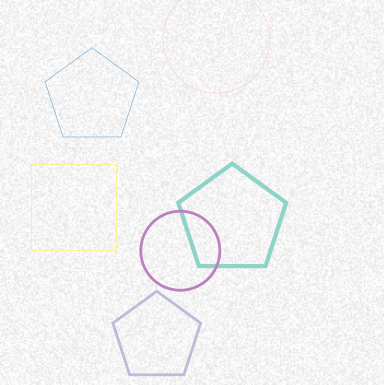[{"shape": "pentagon", "thickness": 3, "radius": 0.74, "center": [0.603, 0.428]}, {"shape": "pentagon", "thickness": 2, "radius": 0.6, "center": [0.407, 0.124]}, {"shape": "pentagon", "thickness": 0.5, "radius": 0.64, "center": [0.239, 0.748]}, {"shape": "circle", "thickness": 0.5, "radius": 0.69, "center": [0.562, 0.897]}, {"shape": "circle", "thickness": 2, "radius": 0.51, "center": [0.468, 0.349]}, {"shape": "square", "thickness": 0.5, "radius": 0.56, "center": [0.191, 0.462]}]